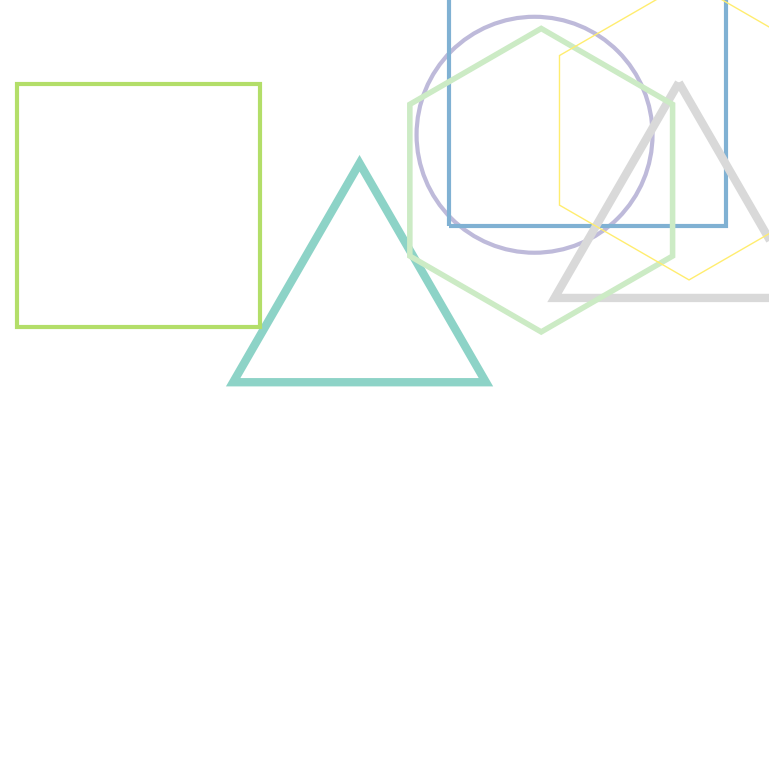[{"shape": "triangle", "thickness": 3, "radius": 0.95, "center": [0.467, 0.598]}, {"shape": "circle", "thickness": 1.5, "radius": 0.77, "center": [0.694, 0.825]}, {"shape": "square", "thickness": 1.5, "radius": 0.9, "center": [0.763, 0.886]}, {"shape": "square", "thickness": 1.5, "radius": 0.79, "center": [0.18, 0.734]}, {"shape": "triangle", "thickness": 3, "radius": 0.93, "center": [0.882, 0.706]}, {"shape": "hexagon", "thickness": 2, "radius": 0.99, "center": [0.703, 0.766]}, {"shape": "hexagon", "thickness": 0.5, "radius": 0.97, "center": [0.895, 0.831]}]